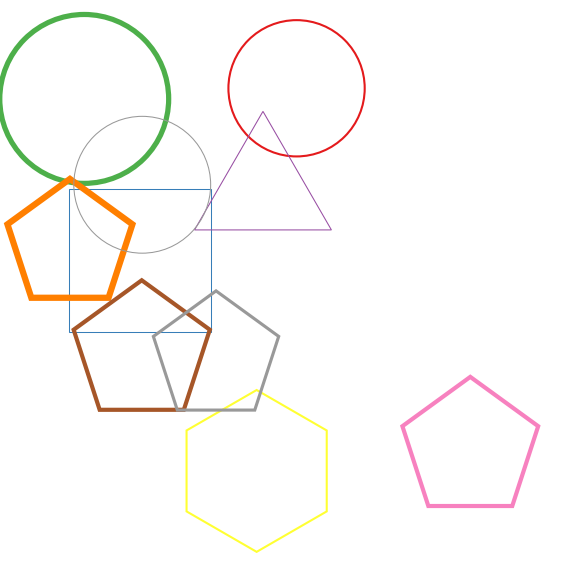[{"shape": "circle", "thickness": 1, "radius": 0.59, "center": [0.514, 0.846]}, {"shape": "square", "thickness": 0.5, "radius": 0.62, "center": [0.242, 0.548]}, {"shape": "circle", "thickness": 2.5, "radius": 0.73, "center": [0.146, 0.828]}, {"shape": "triangle", "thickness": 0.5, "radius": 0.68, "center": [0.455, 0.669]}, {"shape": "pentagon", "thickness": 3, "radius": 0.57, "center": [0.121, 0.576]}, {"shape": "hexagon", "thickness": 1, "radius": 0.7, "center": [0.444, 0.184]}, {"shape": "pentagon", "thickness": 2, "radius": 0.62, "center": [0.245, 0.39]}, {"shape": "pentagon", "thickness": 2, "radius": 0.62, "center": [0.814, 0.223]}, {"shape": "circle", "thickness": 0.5, "radius": 0.59, "center": [0.246, 0.679]}, {"shape": "pentagon", "thickness": 1.5, "radius": 0.57, "center": [0.374, 0.381]}]